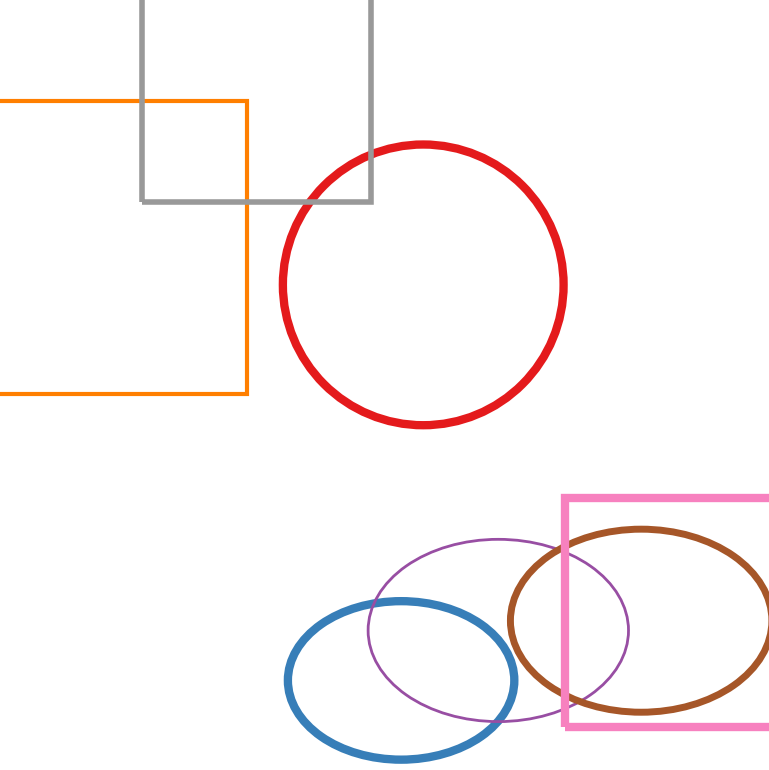[{"shape": "circle", "thickness": 3, "radius": 0.91, "center": [0.55, 0.63]}, {"shape": "oval", "thickness": 3, "radius": 0.74, "center": [0.521, 0.116]}, {"shape": "oval", "thickness": 1, "radius": 0.85, "center": [0.647, 0.181]}, {"shape": "square", "thickness": 1.5, "radius": 0.95, "center": [0.13, 0.679]}, {"shape": "oval", "thickness": 2.5, "radius": 0.85, "center": [0.833, 0.194]}, {"shape": "square", "thickness": 3, "radius": 0.74, "center": [0.882, 0.204]}, {"shape": "square", "thickness": 2, "radius": 0.74, "center": [0.333, 0.887]}]